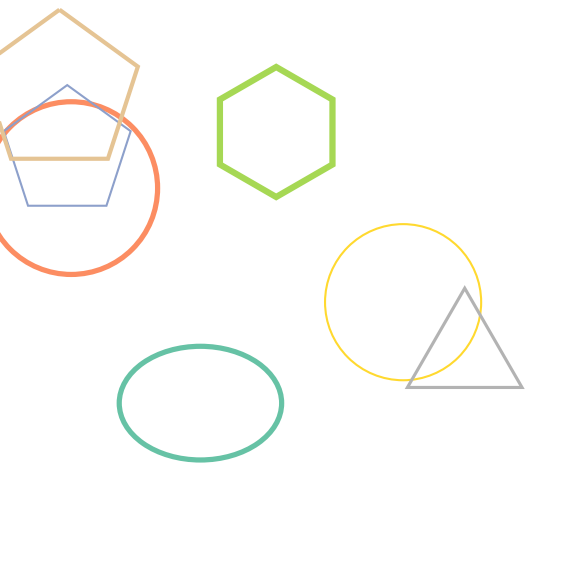[{"shape": "oval", "thickness": 2.5, "radius": 0.7, "center": [0.347, 0.301]}, {"shape": "circle", "thickness": 2.5, "radius": 0.75, "center": [0.123, 0.673]}, {"shape": "pentagon", "thickness": 1, "radius": 0.58, "center": [0.116, 0.736]}, {"shape": "hexagon", "thickness": 3, "radius": 0.56, "center": [0.478, 0.771]}, {"shape": "circle", "thickness": 1, "radius": 0.68, "center": [0.698, 0.476]}, {"shape": "pentagon", "thickness": 2, "radius": 0.71, "center": [0.103, 0.84]}, {"shape": "triangle", "thickness": 1.5, "radius": 0.57, "center": [0.805, 0.385]}]